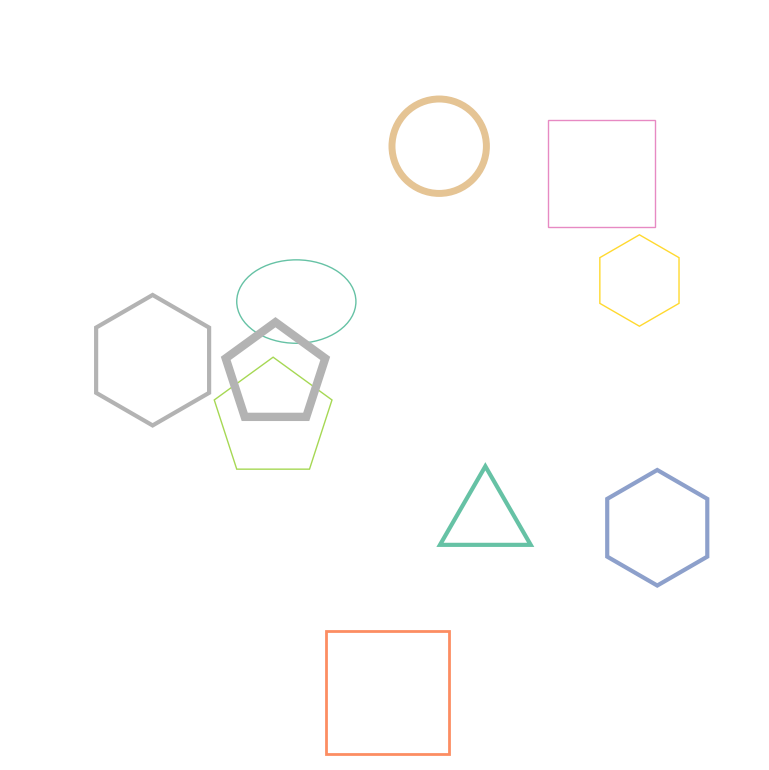[{"shape": "triangle", "thickness": 1.5, "radius": 0.34, "center": [0.63, 0.326]}, {"shape": "oval", "thickness": 0.5, "radius": 0.39, "center": [0.385, 0.608]}, {"shape": "square", "thickness": 1, "radius": 0.4, "center": [0.504, 0.101]}, {"shape": "hexagon", "thickness": 1.5, "radius": 0.38, "center": [0.854, 0.315]}, {"shape": "square", "thickness": 0.5, "radius": 0.35, "center": [0.781, 0.774]}, {"shape": "pentagon", "thickness": 0.5, "radius": 0.4, "center": [0.355, 0.456]}, {"shape": "hexagon", "thickness": 0.5, "radius": 0.3, "center": [0.83, 0.636]}, {"shape": "circle", "thickness": 2.5, "radius": 0.31, "center": [0.57, 0.81]}, {"shape": "pentagon", "thickness": 3, "radius": 0.34, "center": [0.358, 0.514]}, {"shape": "hexagon", "thickness": 1.5, "radius": 0.42, "center": [0.198, 0.532]}]